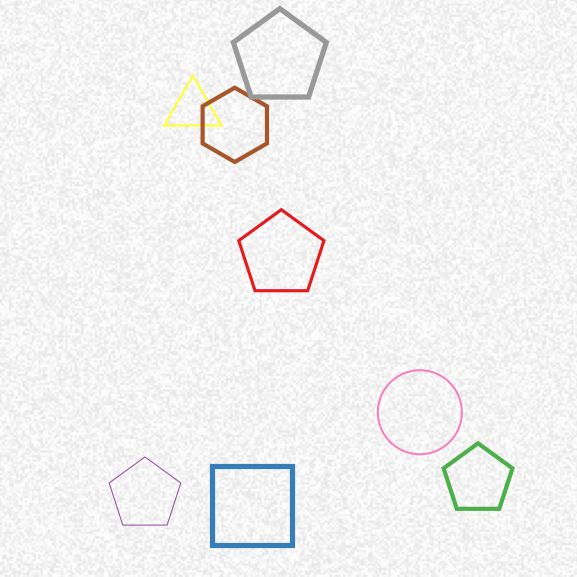[{"shape": "pentagon", "thickness": 1.5, "radius": 0.39, "center": [0.487, 0.558]}, {"shape": "square", "thickness": 2.5, "radius": 0.34, "center": [0.436, 0.123]}, {"shape": "pentagon", "thickness": 2, "radius": 0.31, "center": [0.828, 0.169]}, {"shape": "pentagon", "thickness": 0.5, "radius": 0.33, "center": [0.251, 0.143]}, {"shape": "triangle", "thickness": 1, "radius": 0.29, "center": [0.334, 0.811]}, {"shape": "hexagon", "thickness": 2, "radius": 0.32, "center": [0.407, 0.783]}, {"shape": "circle", "thickness": 1, "radius": 0.36, "center": [0.727, 0.285]}, {"shape": "pentagon", "thickness": 2.5, "radius": 0.42, "center": [0.485, 0.9]}]